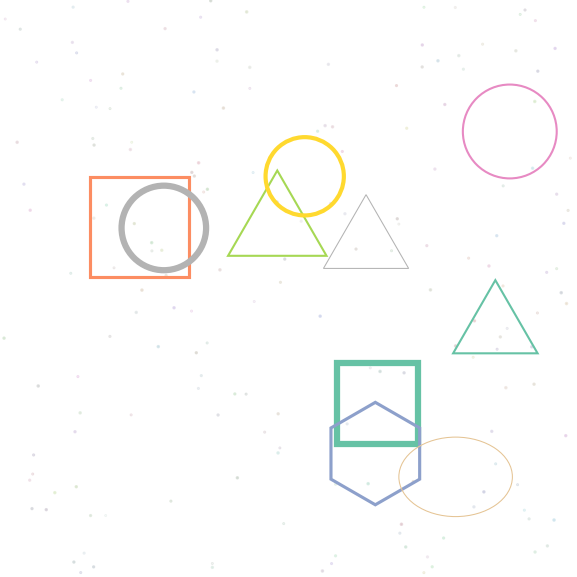[{"shape": "triangle", "thickness": 1, "radius": 0.42, "center": [0.858, 0.43]}, {"shape": "square", "thickness": 3, "radius": 0.35, "center": [0.653, 0.301]}, {"shape": "square", "thickness": 1.5, "radius": 0.43, "center": [0.242, 0.606]}, {"shape": "hexagon", "thickness": 1.5, "radius": 0.44, "center": [0.65, 0.214]}, {"shape": "circle", "thickness": 1, "radius": 0.41, "center": [0.883, 0.771]}, {"shape": "triangle", "thickness": 1, "radius": 0.49, "center": [0.48, 0.605]}, {"shape": "circle", "thickness": 2, "radius": 0.34, "center": [0.528, 0.694]}, {"shape": "oval", "thickness": 0.5, "radius": 0.49, "center": [0.789, 0.173]}, {"shape": "circle", "thickness": 3, "radius": 0.37, "center": [0.284, 0.604]}, {"shape": "triangle", "thickness": 0.5, "radius": 0.43, "center": [0.634, 0.577]}]